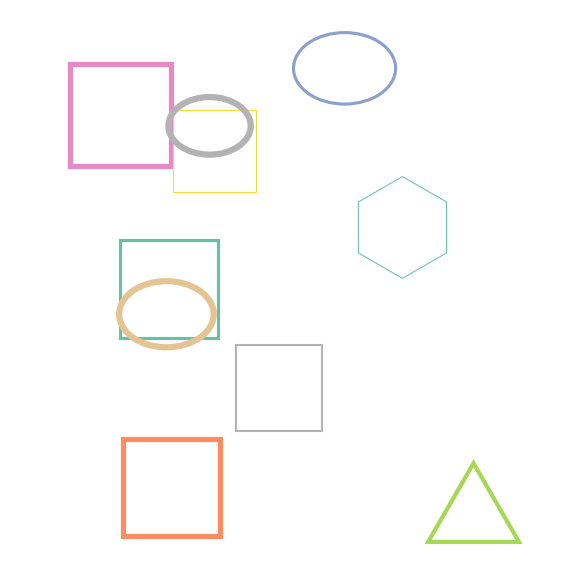[{"shape": "hexagon", "thickness": 0.5, "radius": 0.44, "center": [0.697, 0.605]}, {"shape": "square", "thickness": 1.5, "radius": 0.43, "center": [0.292, 0.499]}, {"shape": "square", "thickness": 2.5, "radius": 0.42, "center": [0.297, 0.156]}, {"shape": "oval", "thickness": 1.5, "radius": 0.44, "center": [0.597, 0.881]}, {"shape": "square", "thickness": 2.5, "radius": 0.44, "center": [0.209, 0.8]}, {"shape": "triangle", "thickness": 2, "radius": 0.45, "center": [0.82, 0.106]}, {"shape": "square", "thickness": 0.5, "radius": 0.36, "center": [0.371, 0.738]}, {"shape": "oval", "thickness": 3, "radius": 0.41, "center": [0.288, 0.455]}, {"shape": "square", "thickness": 1, "radius": 0.38, "center": [0.483, 0.327]}, {"shape": "oval", "thickness": 3, "radius": 0.36, "center": [0.363, 0.781]}]